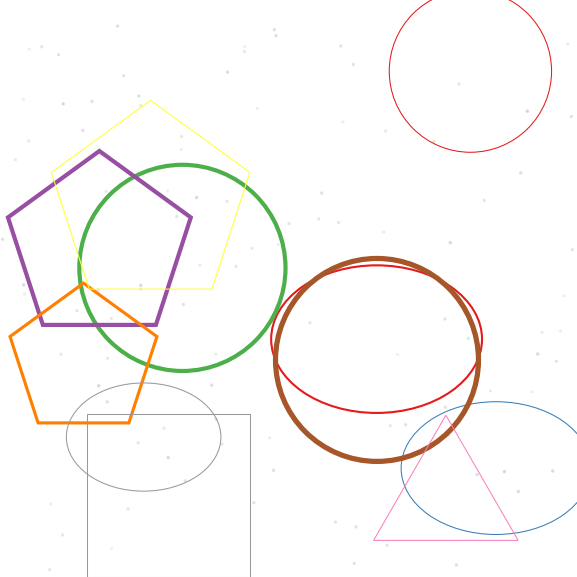[{"shape": "circle", "thickness": 0.5, "radius": 0.7, "center": [0.815, 0.876]}, {"shape": "oval", "thickness": 1, "radius": 0.91, "center": [0.652, 0.412]}, {"shape": "oval", "thickness": 0.5, "radius": 0.82, "center": [0.859, 0.189]}, {"shape": "circle", "thickness": 2, "radius": 0.89, "center": [0.316, 0.535]}, {"shape": "pentagon", "thickness": 2, "radius": 0.83, "center": [0.172, 0.571]}, {"shape": "pentagon", "thickness": 1.5, "radius": 0.67, "center": [0.145, 0.375]}, {"shape": "pentagon", "thickness": 0.5, "radius": 0.9, "center": [0.261, 0.645]}, {"shape": "circle", "thickness": 2.5, "radius": 0.88, "center": [0.653, 0.376]}, {"shape": "triangle", "thickness": 0.5, "radius": 0.72, "center": [0.772, 0.136]}, {"shape": "oval", "thickness": 0.5, "radius": 0.67, "center": [0.249, 0.242]}, {"shape": "square", "thickness": 0.5, "radius": 0.71, "center": [0.292, 0.141]}]